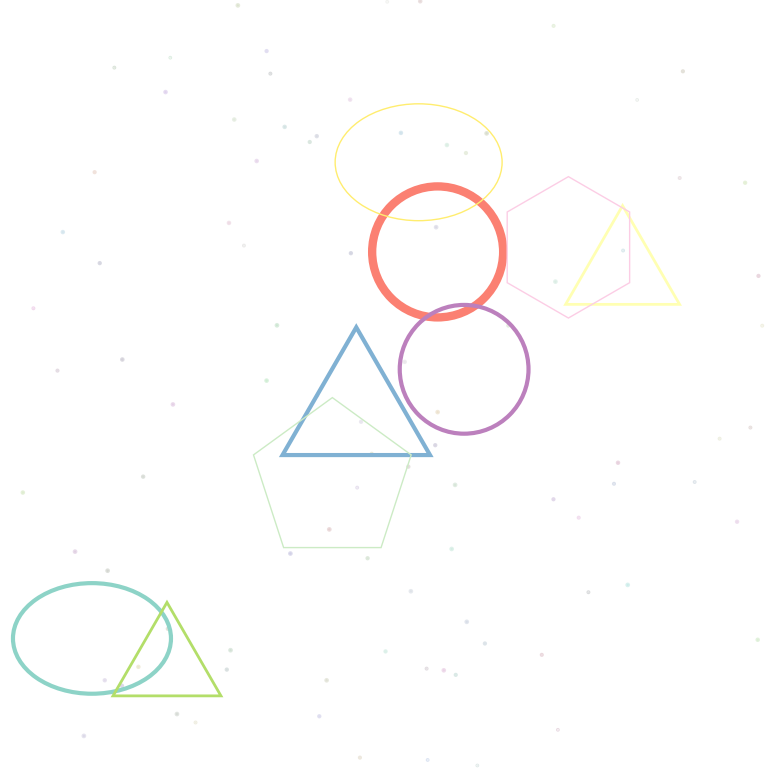[{"shape": "oval", "thickness": 1.5, "radius": 0.51, "center": [0.119, 0.171]}, {"shape": "triangle", "thickness": 1, "radius": 0.43, "center": [0.809, 0.647]}, {"shape": "circle", "thickness": 3, "radius": 0.43, "center": [0.568, 0.673]}, {"shape": "triangle", "thickness": 1.5, "radius": 0.55, "center": [0.463, 0.464]}, {"shape": "triangle", "thickness": 1, "radius": 0.4, "center": [0.217, 0.137]}, {"shape": "hexagon", "thickness": 0.5, "radius": 0.46, "center": [0.738, 0.679]}, {"shape": "circle", "thickness": 1.5, "radius": 0.42, "center": [0.603, 0.52]}, {"shape": "pentagon", "thickness": 0.5, "radius": 0.54, "center": [0.432, 0.376]}, {"shape": "oval", "thickness": 0.5, "radius": 0.54, "center": [0.544, 0.789]}]